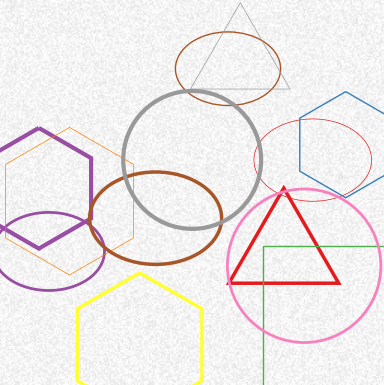[{"shape": "oval", "thickness": 0.5, "radius": 0.76, "center": [0.812, 0.584]}, {"shape": "triangle", "thickness": 2.5, "radius": 0.82, "center": [0.737, 0.347]}, {"shape": "hexagon", "thickness": 1, "radius": 0.69, "center": [0.898, 0.624]}, {"shape": "square", "thickness": 1, "radius": 0.97, "center": [0.876, 0.169]}, {"shape": "oval", "thickness": 2, "radius": 0.72, "center": [0.127, 0.347]}, {"shape": "hexagon", "thickness": 3, "radius": 0.78, "center": [0.101, 0.511]}, {"shape": "hexagon", "thickness": 0.5, "radius": 0.96, "center": [0.181, 0.477]}, {"shape": "hexagon", "thickness": 2.5, "radius": 0.93, "center": [0.363, 0.104]}, {"shape": "oval", "thickness": 1, "radius": 0.68, "center": [0.592, 0.822]}, {"shape": "oval", "thickness": 2.5, "radius": 0.86, "center": [0.404, 0.433]}, {"shape": "circle", "thickness": 2, "radius": 1.0, "center": [0.79, 0.31]}, {"shape": "circle", "thickness": 3, "radius": 0.9, "center": [0.499, 0.585]}, {"shape": "triangle", "thickness": 0.5, "radius": 0.75, "center": [0.624, 0.843]}]